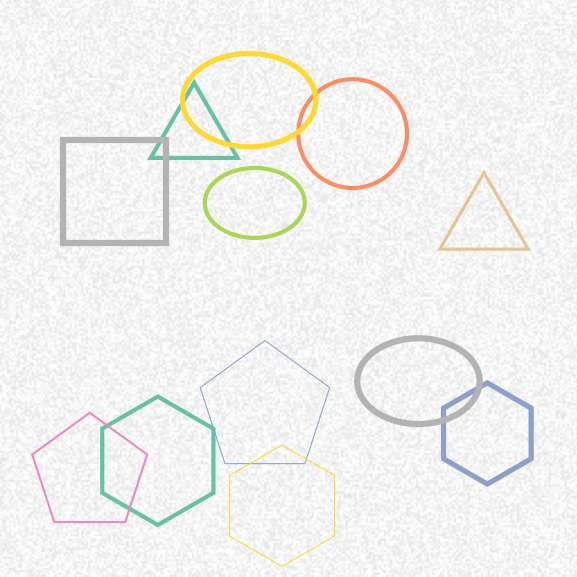[{"shape": "hexagon", "thickness": 2, "radius": 0.56, "center": [0.273, 0.201]}, {"shape": "triangle", "thickness": 2, "radius": 0.43, "center": [0.336, 0.769]}, {"shape": "circle", "thickness": 2, "radius": 0.47, "center": [0.611, 0.768]}, {"shape": "hexagon", "thickness": 2.5, "radius": 0.44, "center": [0.844, 0.249]}, {"shape": "pentagon", "thickness": 0.5, "radius": 0.59, "center": [0.459, 0.292]}, {"shape": "pentagon", "thickness": 1, "radius": 0.52, "center": [0.155, 0.18]}, {"shape": "oval", "thickness": 2, "radius": 0.43, "center": [0.441, 0.648]}, {"shape": "hexagon", "thickness": 0.5, "radius": 0.53, "center": [0.488, 0.123]}, {"shape": "oval", "thickness": 2.5, "radius": 0.58, "center": [0.431, 0.826]}, {"shape": "triangle", "thickness": 1.5, "radius": 0.44, "center": [0.838, 0.612]}, {"shape": "oval", "thickness": 3, "radius": 0.53, "center": [0.725, 0.339]}, {"shape": "square", "thickness": 3, "radius": 0.45, "center": [0.198, 0.668]}]